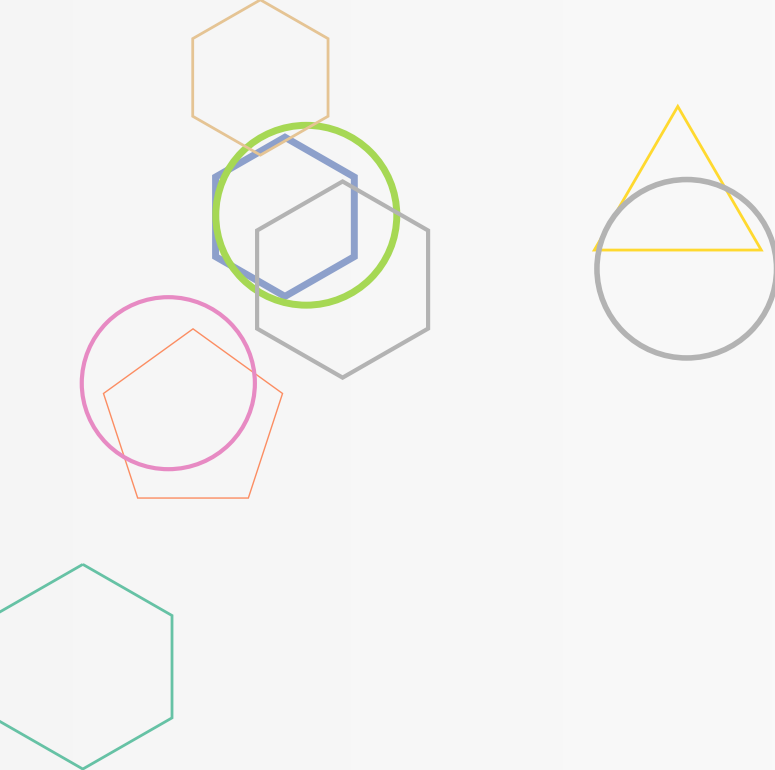[{"shape": "hexagon", "thickness": 1, "radius": 0.66, "center": [0.107, 0.134]}, {"shape": "pentagon", "thickness": 0.5, "radius": 0.61, "center": [0.249, 0.451]}, {"shape": "hexagon", "thickness": 2.5, "radius": 0.52, "center": [0.368, 0.718]}, {"shape": "circle", "thickness": 1.5, "radius": 0.56, "center": [0.217, 0.502]}, {"shape": "circle", "thickness": 2.5, "radius": 0.58, "center": [0.395, 0.72]}, {"shape": "triangle", "thickness": 1, "radius": 0.62, "center": [0.875, 0.737]}, {"shape": "hexagon", "thickness": 1, "radius": 0.5, "center": [0.336, 0.899]}, {"shape": "hexagon", "thickness": 1.5, "radius": 0.64, "center": [0.442, 0.637]}, {"shape": "circle", "thickness": 2, "radius": 0.58, "center": [0.886, 0.651]}]